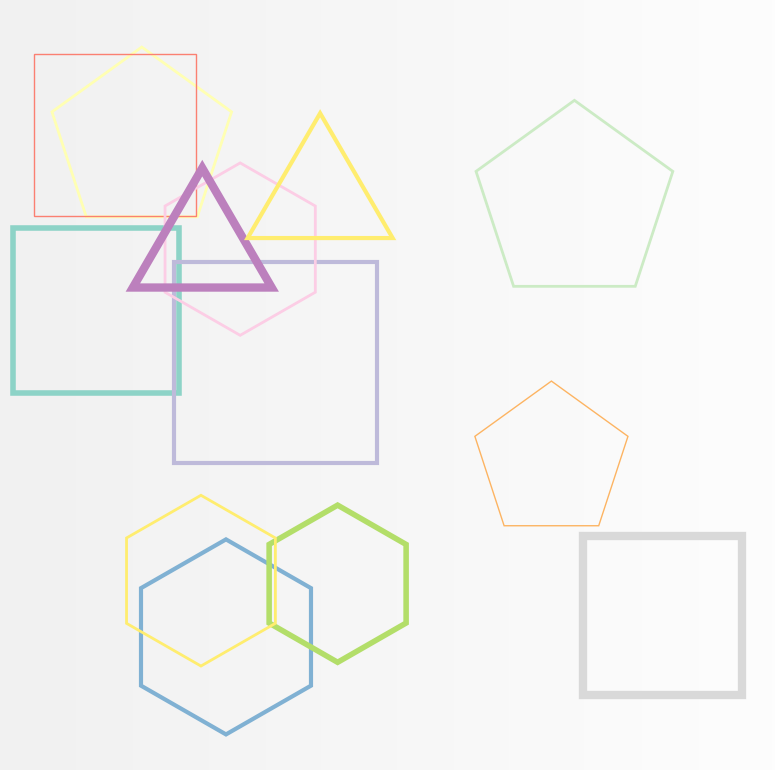[{"shape": "square", "thickness": 2, "radius": 0.54, "center": [0.124, 0.597]}, {"shape": "pentagon", "thickness": 1, "radius": 0.61, "center": [0.183, 0.817]}, {"shape": "square", "thickness": 1.5, "radius": 0.65, "center": [0.355, 0.53]}, {"shape": "square", "thickness": 0.5, "radius": 0.52, "center": [0.148, 0.825]}, {"shape": "hexagon", "thickness": 1.5, "radius": 0.63, "center": [0.292, 0.173]}, {"shape": "pentagon", "thickness": 0.5, "radius": 0.52, "center": [0.712, 0.401]}, {"shape": "hexagon", "thickness": 2, "radius": 0.51, "center": [0.436, 0.242]}, {"shape": "hexagon", "thickness": 1, "radius": 0.56, "center": [0.31, 0.676]}, {"shape": "square", "thickness": 3, "radius": 0.52, "center": [0.855, 0.2]}, {"shape": "triangle", "thickness": 3, "radius": 0.52, "center": [0.261, 0.678]}, {"shape": "pentagon", "thickness": 1, "radius": 0.67, "center": [0.741, 0.736]}, {"shape": "triangle", "thickness": 1.5, "radius": 0.54, "center": [0.413, 0.745]}, {"shape": "hexagon", "thickness": 1, "radius": 0.55, "center": [0.259, 0.246]}]